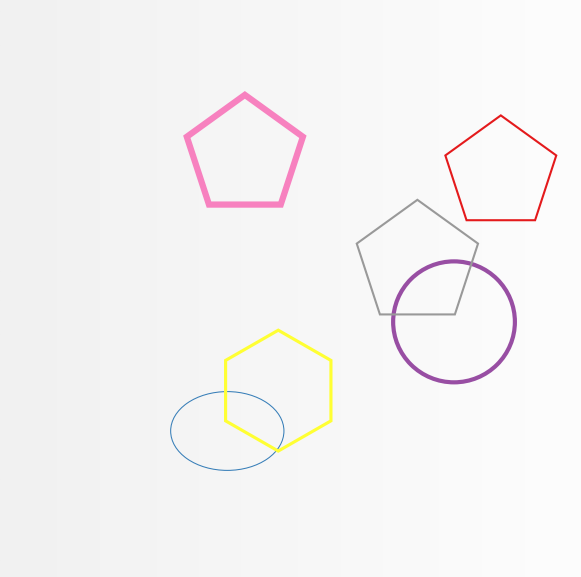[{"shape": "pentagon", "thickness": 1, "radius": 0.5, "center": [0.862, 0.699]}, {"shape": "oval", "thickness": 0.5, "radius": 0.49, "center": [0.391, 0.253]}, {"shape": "circle", "thickness": 2, "radius": 0.52, "center": [0.781, 0.442]}, {"shape": "hexagon", "thickness": 1.5, "radius": 0.52, "center": [0.479, 0.323]}, {"shape": "pentagon", "thickness": 3, "radius": 0.52, "center": [0.421, 0.73]}, {"shape": "pentagon", "thickness": 1, "radius": 0.55, "center": [0.718, 0.543]}]